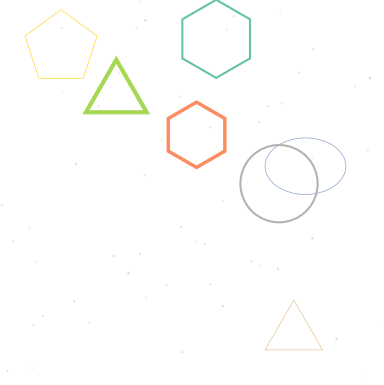[{"shape": "hexagon", "thickness": 1.5, "radius": 0.51, "center": [0.562, 0.899]}, {"shape": "hexagon", "thickness": 2.5, "radius": 0.42, "center": [0.511, 0.65]}, {"shape": "oval", "thickness": 0.5, "radius": 0.52, "center": [0.793, 0.568]}, {"shape": "triangle", "thickness": 3, "radius": 0.46, "center": [0.302, 0.754]}, {"shape": "pentagon", "thickness": 0.5, "radius": 0.49, "center": [0.159, 0.876]}, {"shape": "triangle", "thickness": 0.5, "radius": 0.43, "center": [0.763, 0.134]}, {"shape": "circle", "thickness": 1.5, "radius": 0.5, "center": [0.725, 0.523]}]